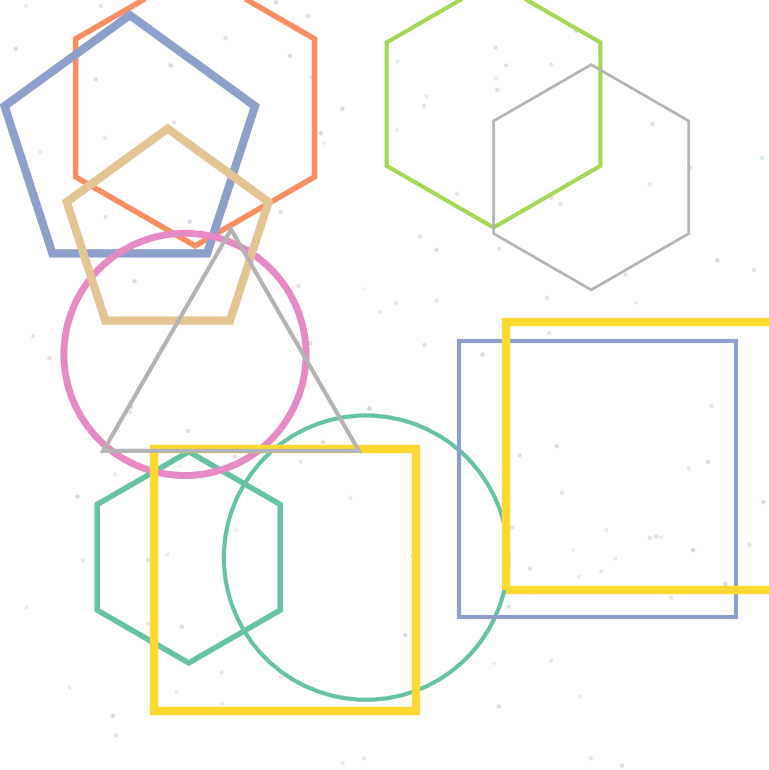[{"shape": "hexagon", "thickness": 2, "radius": 0.69, "center": [0.245, 0.276]}, {"shape": "circle", "thickness": 1.5, "radius": 0.92, "center": [0.475, 0.276]}, {"shape": "hexagon", "thickness": 2, "radius": 0.9, "center": [0.253, 0.86]}, {"shape": "pentagon", "thickness": 3, "radius": 0.86, "center": [0.169, 0.809]}, {"shape": "square", "thickness": 1.5, "radius": 0.9, "center": [0.776, 0.378]}, {"shape": "circle", "thickness": 2.5, "radius": 0.79, "center": [0.24, 0.54]}, {"shape": "hexagon", "thickness": 1.5, "radius": 0.8, "center": [0.641, 0.865]}, {"shape": "square", "thickness": 3, "radius": 0.87, "center": [0.831, 0.408]}, {"shape": "square", "thickness": 3, "radius": 0.85, "center": [0.37, 0.247]}, {"shape": "pentagon", "thickness": 3, "radius": 0.69, "center": [0.218, 0.695]}, {"shape": "hexagon", "thickness": 1, "radius": 0.73, "center": [0.768, 0.77]}, {"shape": "triangle", "thickness": 1.5, "radius": 0.96, "center": [0.3, 0.51]}]